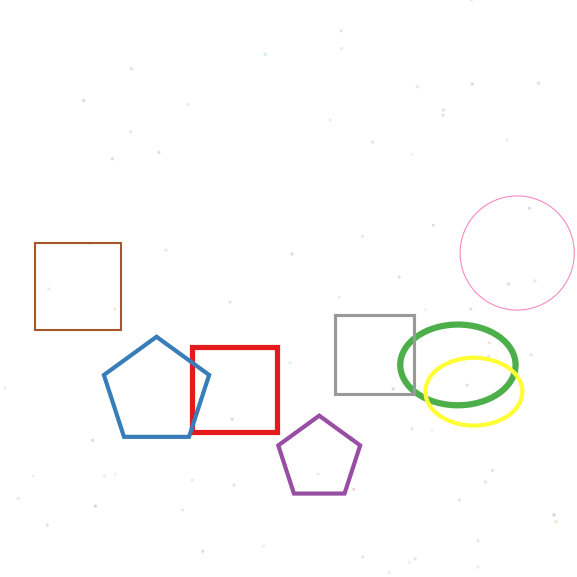[{"shape": "square", "thickness": 2.5, "radius": 0.37, "center": [0.406, 0.325]}, {"shape": "pentagon", "thickness": 2, "radius": 0.48, "center": [0.271, 0.32]}, {"shape": "oval", "thickness": 3, "radius": 0.5, "center": [0.793, 0.367]}, {"shape": "pentagon", "thickness": 2, "radius": 0.37, "center": [0.553, 0.205]}, {"shape": "oval", "thickness": 2, "radius": 0.42, "center": [0.821, 0.321]}, {"shape": "square", "thickness": 1, "radius": 0.38, "center": [0.135, 0.503]}, {"shape": "circle", "thickness": 0.5, "radius": 0.49, "center": [0.896, 0.561]}, {"shape": "square", "thickness": 1.5, "radius": 0.34, "center": [0.648, 0.385]}]